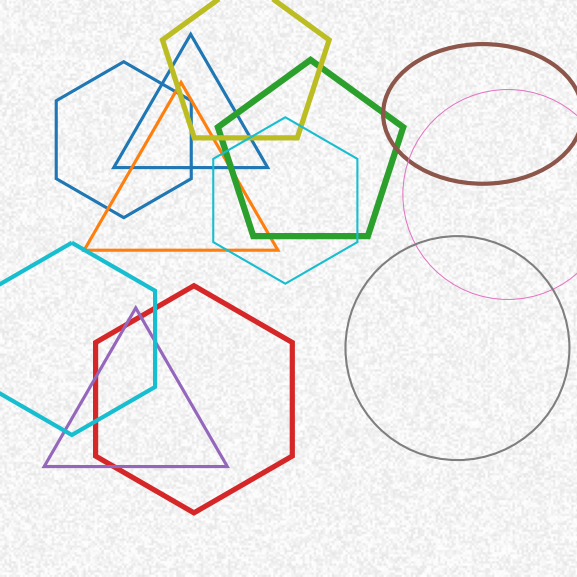[{"shape": "hexagon", "thickness": 1.5, "radius": 0.67, "center": [0.214, 0.757]}, {"shape": "triangle", "thickness": 1.5, "radius": 0.77, "center": [0.33, 0.786]}, {"shape": "triangle", "thickness": 1.5, "radius": 0.97, "center": [0.313, 0.663]}, {"shape": "pentagon", "thickness": 3, "radius": 0.84, "center": [0.538, 0.727]}, {"shape": "hexagon", "thickness": 2.5, "radius": 0.98, "center": [0.336, 0.308]}, {"shape": "triangle", "thickness": 1.5, "radius": 0.92, "center": [0.235, 0.283]}, {"shape": "oval", "thickness": 2, "radius": 0.86, "center": [0.836, 0.802]}, {"shape": "circle", "thickness": 0.5, "radius": 0.91, "center": [0.879, 0.662]}, {"shape": "circle", "thickness": 1, "radius": 0.97, "center": [0.792, 0.396]}, {"shape": "pentagon", "thickness": 2.5, "radius": 0.76, "center": [0.426, 0.883]}, {"shape": "hexagon", "thickness": 2, "radius": 0.83, "center": [0.124, 0.412]}, {"shape": "hexagon", "thickness": 1, "radius": 0.72, "center": [0.494, 0.652]}]